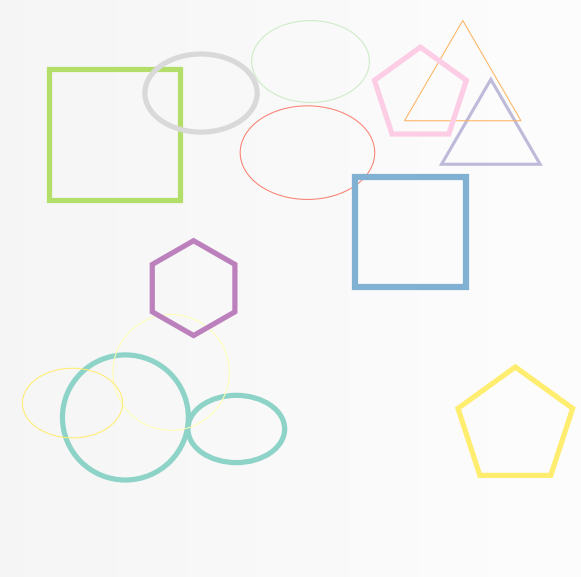[{"shape": "oval", "thickness": 2.5, "radius": 0.42, "center": [0.407, 0.256]}, {"shape": "circle", "thickness": 2.5, "radius": 0.54, "center": [0.216, 0.276]}, {"shape": "circle", "thickness": 0.5, "radius": 0.5, "center": [0.294, 0.354]}, {"shape": "triangle", "thickness": 1.5, "radius": 0.49, "center": [0.844, 0.764]}, {"shape": "oval", "thickness": 0.5, "radius": 0.58, "center": [0.529, 0.735]}, {"shape": "square", "thickness": 3, "radius": 0.48, "center": [0.706, 0.597]}, {"shape": "triangle", "thickness": 0.5, "radius": 0.58, "center": [0.796, 0.848]}, {"shape": "square", "thickness": 2.5, "radius": 0.56, "center": [0.197, 0.766]}, {"shape": "pentagon", "thickness": 2.5, "radius": 0.42, "center": [0.723, 0.834]}, {"shape": "oval", "thickness": 2.5, "radius": 0.48, "center": [0.346, 0.838]}, {"shape": "hexagon", "thickness": 2.5, "radius": 0.41, "center": [0.333, 0.5]}, {"shape": "oval", "thickness": 0.5, "radius": 0.51, "center": [0.534, 0.893]}, {"shape": "pentagon", "thickness": 2.5, "radius": 0.52, "center": [0.887, 0.26]}, {"shape": "oval", "thickness": 0.5, "radius": 0.43, "center": [0.125, 0.301]}]